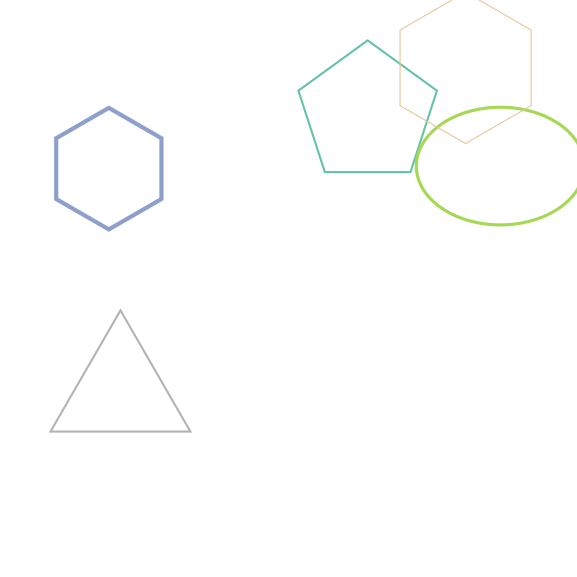[{"shape": "pentagon", "thickness": 1, "radius": 0.63, "center": [0.637, 0.803]}, {"shape": "hexagon", "thickness": 2, "radius": 0.53, "center": [0.188, 0.707]}, {"shape": "oval", "thickness": 1.5, "radius": 0.73, "center": [0.866, 0.712]}, {"shape": "hexagon", "thickness": 0.5, "radius": 0.66, "center": [0.806, 0.882]}, {"shape": "triangle", "thickness": 1, "radius": 0.7, "center": [0.209, 0.322]}]